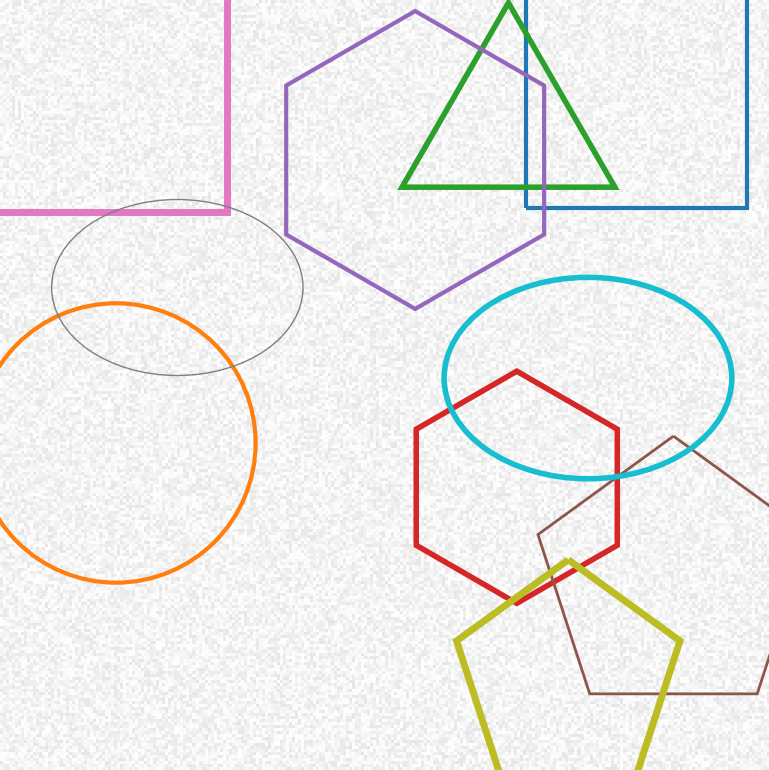[{"shape": "square", "thickness": 1.5, "radius": 0.72, "center": [0.827, 0.874]}, {"shape": "circle", "thickness": 1.5, "radius": 0.91, "center": [0.151, 0.425]}, {"shape": "triangle", "thickness": 2, "radius": 0.8, "center": [0.66, 0.837]}, {"shape": "hexagon", "thickness": 2, "radius": 0.75, "center": [0.671, 0.367]}, {"shape": "hexagon", "thickness": 1.5, "radius": 0.97, "center": [0.539, 0.792]}, {"shape": "pentagon", "thickness": 1, "radius": 0.93, "center": [0.875, 0.249]}, {"shape": "square", "thickness": 2.5, "radius": 0.76, "center": [0.143, 0.877]}, {"shape": "oval", "thickness": 0.5, "radius": 0.82, "center": [0.23, 0.627]}, {"shape": "pentagon", "thickness": 2.5, "radius": 0.76, "center": [0.738, 0.121]}, {"shape": "oval", "thickness": 2, "radius": 0.93, "center": [0.764, 0.509]}]